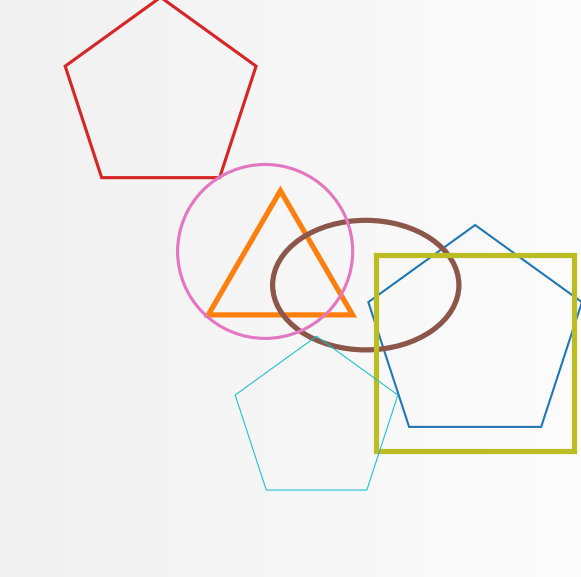[{"shape": "pentagon", "thickness": 1, "radius": 0.97, "center": [0.817, 0.416]}, {"shape": "triangle", "thickness": 2.5, "radius": 0.72, "center": [0.482, 0.526]}, {"shape": "pentagon", "thickness": 1.5, "radius": 0.86, "center": [0.276, 0.831]}, {"shape": "oval", "thickness": 2.5, "radius": 0.8, "center": [0.629, 0.505]}, {"shape": "circle", "thickness": 1.5, "radius": 0.75, "center": [0.456, 0.564]}, {"shape": "square", "thickness": 2.5, "radius": 0.85, "center": [0.818, 0.388]}, {"shape": "pentagon", "thickness": 0.5, "radius": 0.74, "center": [0.545, 0.27]}]